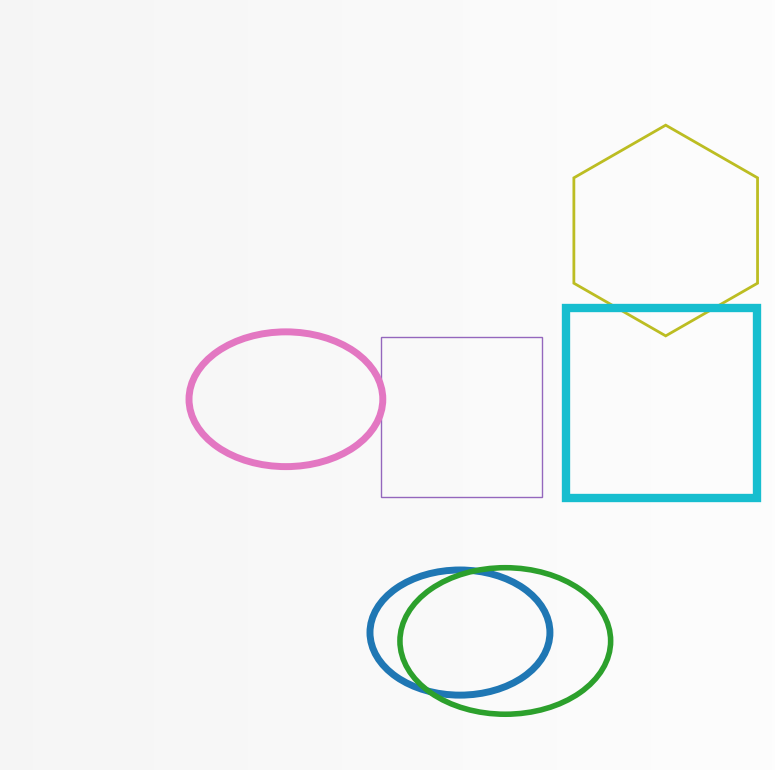[{"shape": "oval", "thickness": 2.5, "radius": 0.58, "center": [0.593, 0.178]}, {"shape": "oval", "thickness": 2, "radius": 0.68, "center": [0.652, 0.168]}, {"shape": "square", "thickness": 0.5, "radius": 0.52, "center": [0.595, 0.459]}, {"shape": "oval", "thickness": 2.5, "radius": 0.63, "center": [0.369, 0.482]}, {"shape": "hexagon", "thickness": 1, "radius": 0.68, "center": [0.859, 0.701]}, {"shape": "square", "thickness": 3, "radius": 0.62, "center": [0.853, 0.477]}]